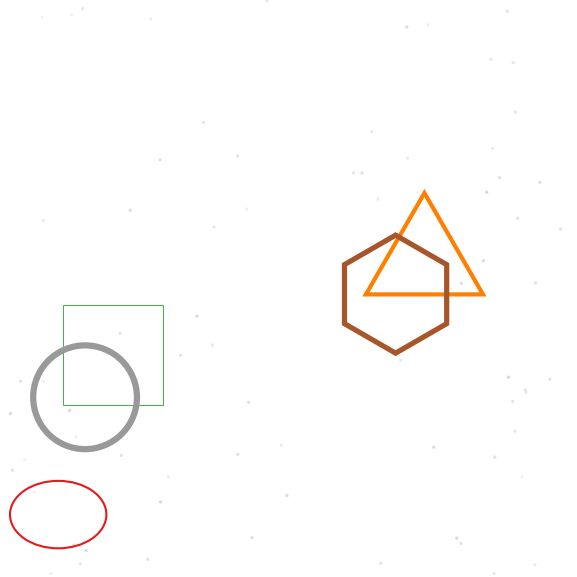[{"shape": "oval", "thickness": 1, "radius": 0.42, "center": [0.101, 0.108]}, {"shape": "square", "thickness": 0.5, "radius": 0.43, "center": [0.196, 0.385]}, {"shape": "triangle", "thickness": 2, "radius": 0.59, "center": [0.735, 0.548]}, {"shape": "hexagon", "thickness": 2.5, "radius": 0.51, "center": [0.685, 0.49]}, {"shape": "circle", "thickness": 3, "radius": 0.45, "center": [0.147, 0.311]}]